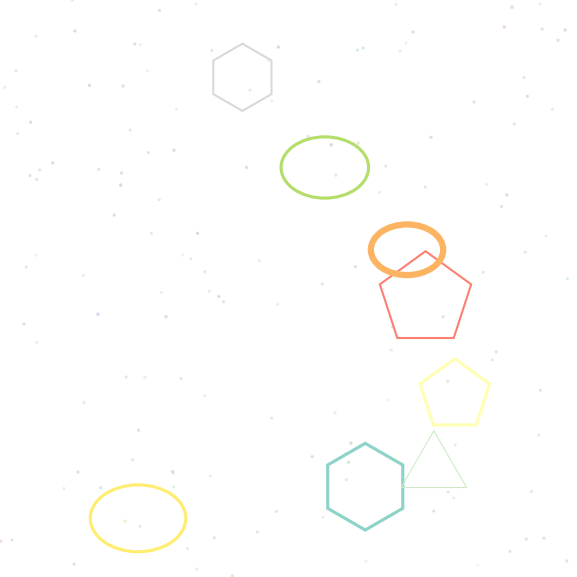[{"shape": "hexagon", "thickness": 1.5, "radius": 0.38, "center": [0.632, 0.156]}, {"shape": "pentagon", "thickness": 1.5, "radius": 0.32, "center": [0.787, 0.315]}, {"shape": "pentagon", "thickness": 1, "radius": 0.42, "center": [0.737, 0.481]}, {"shape": "oval", "thickness": 3, "radius": 0.31, "center": [0.705, 0.567]}, {"shape": "oval", "thickness": 1.5, "radius": 0.38, "center": [0.562, 0.709]}, {"shape": "hexagon", "thickness": 1, "radius": 0.29, "center": [0.42, 0.865]}, {"shape": "triangle", "thickness": 0.5, "radius": 0.33, "center": [0.751, 0.188]}, {"shape": "oval", "thickness": 1.5, "radius": 0.41, "center": [0.239, 0.102]}]